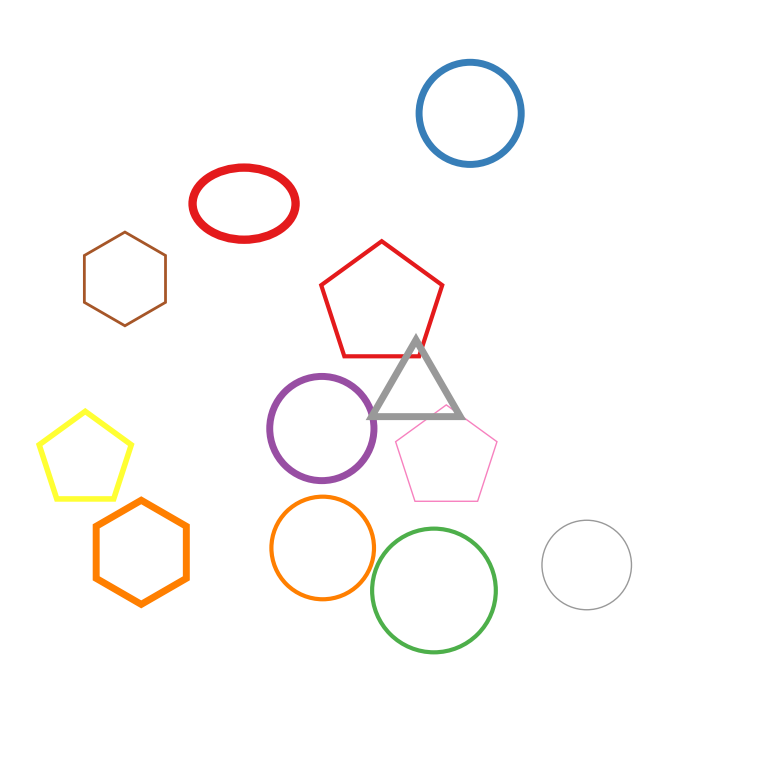[{"shape": "oval", "thickness": 3, "radius": 0.33, "center": [0.317, 0.736]}, {"shape": "pentagon", "thickness": 1.5, "radius": 0.41, "center": [0.496, 0.604]}, {"shape": "circle", "thickness": 2.5, "radius": 0.33, "center": [0.611, 0.853]}, {"shape": "circle", "thickness": 1.5, "radius": 0.4, "center": [0.564, 0.233]}, {"shape": "circle", "thickness": 2.5, "radius": 0.34, "center": [0.418, 0.443]}, {"shape": "hexagon", "thickness": 2.5, "radius": 0.34, "center": [0.183, 0.283]}, {"shape": "circle", "thickness": 1.5, "radius": 0.33, "center": [0.419, 0.288]}, {"shape": "pentagon", "thickness": 2, "radius": 0.31, "center": [0.111, 0.403]}, {"shape": "hexagon", "thickness": 1, "radius": 0.3, "center": [0.162, 0.638]}, {"shape": "pentagon", "thickness": 0.5, "radius": 0.35, "center": [0.58, 0.405]}, {"shape": "circle", "thickness": 0.5, "radius": 0.29, "center": [0.762, 0.266]}, {"shape": "triangle", "thickness": 2.5, "radius": 0.33, "center": [0.54, 0.492]}]